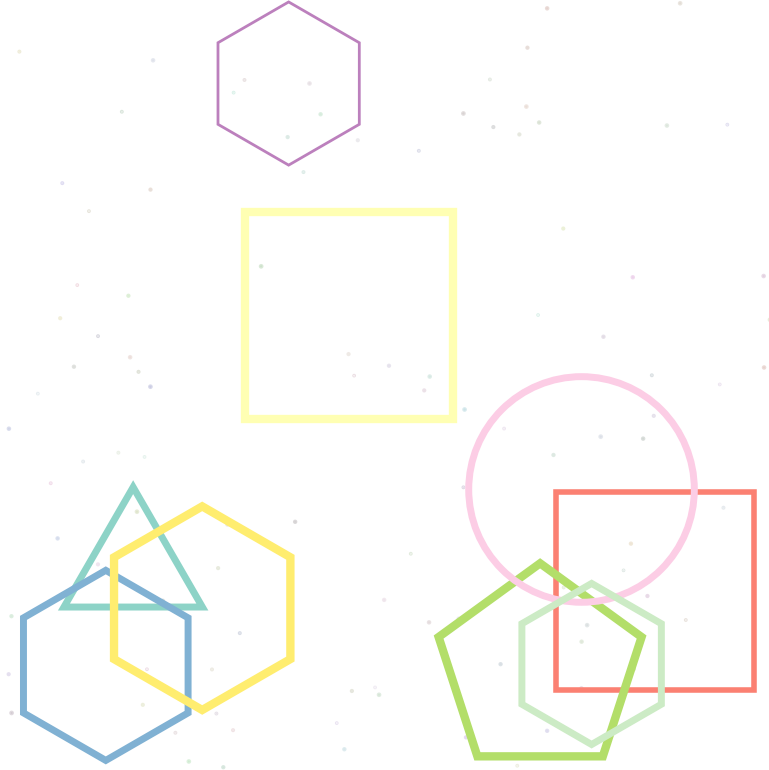[{"shape": "triangle", "thickness": 2.5, "radius": 0.52, "center": [0.173, 0.264]}, {"shape": "square", "thickness": 3, "radius": 0.67, "center": [0.453, 0.59]}, {"shape": "square", "thickness": 2, "radius": 0.64, "center": [0.851, 0.233]}, {"shape": "hexagon", "thickness": 2.5, "radius": 0.62, "center": [0.137, 0.136]}, {"shape": "pentagon", "thickness": 3, "radius": 0.69, "center": [0.701, 0.13]}, {"shape": "circle", "thickness": 2.5, "radius": 0.73, "center": [0.755, 0.364]}, {"shape": "hexagon", "thickness": 1, "radius": 0.53, "center": [0.375, 0.892]}, {"shape": "hexagon", "thickness": 2.5, "radius": 0.52, "center": [0.768, 0.138]}, {"shape": "hexagon", "thickness": 3, "radius": 0.66, "center": [0.263, 0.21]}]